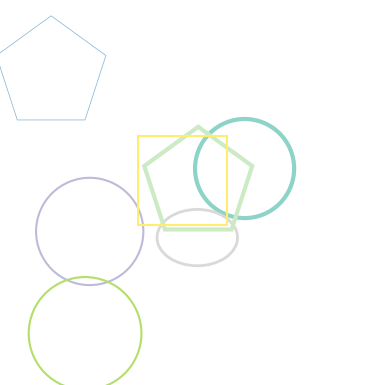[{"shape": "circle", "thickness": 3, "radius": 0.64, "center": [0.635, 0.562]}, {"shape": "circle", "thickness": 1.5, "radius": 0.7, "center": [0.233, 0.399]}, {"shape": "pentagon", "thickness": 0.5, "radius": 0.75, "center": [0.133, 0.809]}, {"shape": "circle", "thickness": 1.5, "radius": 0.73, "center": [0.221, 0.134]}, {"shape": "oval", "thickness": 2, "radius": 0.52, "center": [0.512, 0.383]}, {"shape": "pentagon", "thickness": 3, "radius": 0.74, "center": [0.515, 0.523]}, {"shape": "square", "thickness": 1.5, "radius": 0.58, "center": [0.474, 0.53]}]